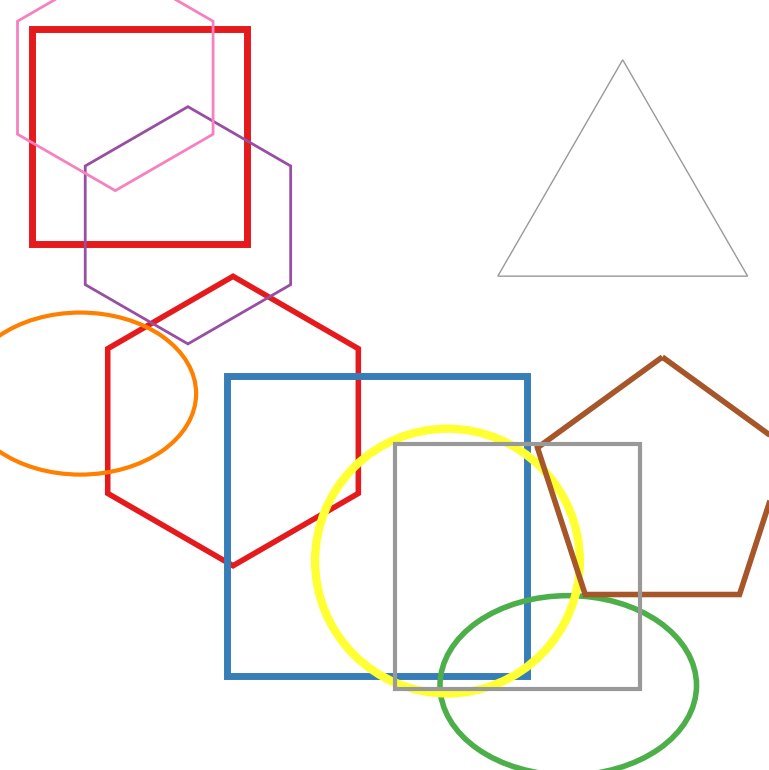[{"shape": "square", "thickness": 2.5, "radius": 0.7, "center": [0.181, 0.823]}, {"shape": "hexagon", "thickness": 2, "radius": 0.94, "center": [0.303, 0.453]}, {"shape": "square", "thickness": 2.5, "radius": 0.97, "center": [0.489, 0.317]}, {"shape": "oval", "thickness": 2, "radius": 0.83, "center": [0.738, 0.11]}, {"shape": "hexagon", "thickness": 1, "radius": 0.77, "center": [0.244, 0.707]}, {"shape": "oval", "thickness": 1.5, "radius": 0.75, "center": [0.104, 0.489]}, {"shape": "circle", "thickness": 3, "radius": 0.86, "center": [0.581, 0.271]}, {"shape": "pentagon", "thickness": 2, "radius": 0.85, "center": [0.86, 0.366]}, {"shape": "hexagon", "thickness": 1, "radius": 0.73, "center": [0.15, 0.899]}, {"shape": "triangle", "thickness": 0.5, "radius": 0.94, "center": [0.809, 0.735]}, {"shape": "square", "thickness": 1.5, "radius": 0.79, "center": [0.672, 0.264]}]